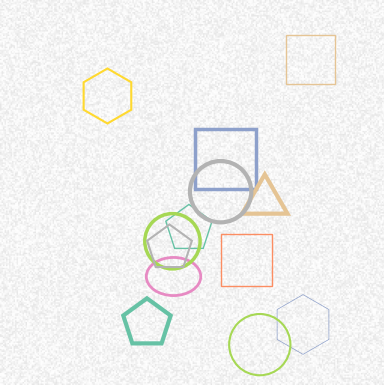[{"shape": "pentagon", "thickness": 1, "radius": 0.32, "center": [0.491, 0.406]}, {"shape": "pentagon", "thickness": 3, "radius": 0.32, "center": [0.382, 0.16]}, {"shape": "square", "thickness": 1, "radius": 0.34, "center": [0.64, 0.325]}, {"shape": "hexagon", "thickness": 0.5, "radius": 0.39, "center": [0.787, 0.157]}, {"shape": "square", "thickness": 2.5, "radius": 0.4, "center": [0.585, 0.587]}, {"shape": "oval", "thickness": 2, "radius": 0.35, "center": [0.451, 0.282]}, {"shape": "circle", "thickness": 2.5, "radius": 0.36, "center": [0.448, 0.373]}, {"shape": "circle", "thickness": 1.5, "radius": 0.4, "center": [0.675, 0.105]}, {"shape": "hexagon", "thickness": 1.5, "radius": 0.36, "center": [0.279, 0.751]}, {"shape": "triangle", "thickness": 3, "radius": 0.34, "center": [0.688, 0.479]}, {"shape": "square", "thickness": 1, "radius": 0.32, "center": [0.807, 0.846]}, {"shape": "circle", "thickness": 3, "radius": 0.4, "center": [0.573, 0.502]}, {"shape": "pentagon", "thickness": 1.5, "radius": 0.31, "center": [0.44, 0.356]}]